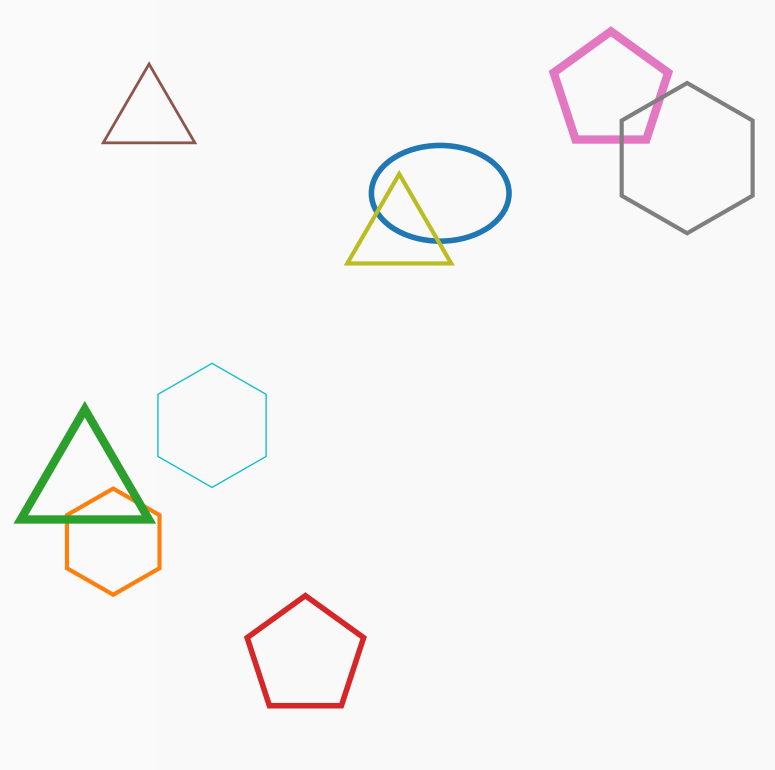[{"shape": "oval", "thickness": 2, "radius": 0.44, "center": [0.568, 0.749]}, {"shape": "hexagon", "thickness": 1.5, "radius": 0.34, "center": [0.146, 0.297]}, {"shape": "triangle", "thickness": 3, "radius": 0.48, "center": [0.109, 0.373]}, {"shape": "pentagon", "thickness": 2, "radius": 0.4, "center": [0.394, 0.147]}, {"shape": "triangle", "thickness": 1, "radius": 0.34, "center": [0.192, 0.849]}, {"shape": "pentagon", "thickness": 3, "radius": 0.39, "center": [0.788, 0.882]}, {"shape": "hexagon", "thickness": 1.5, "radius": 0.49, "center": [0.887, 0.795]}, {"shape": "triangle", "thickness": 1.5, "radius": 0.39, "center": [0.515, 0.697]}, {"shape": "hexagon", "thickness": 0.5, "radius": 0.4, "center": [0.274, 0.448]}]